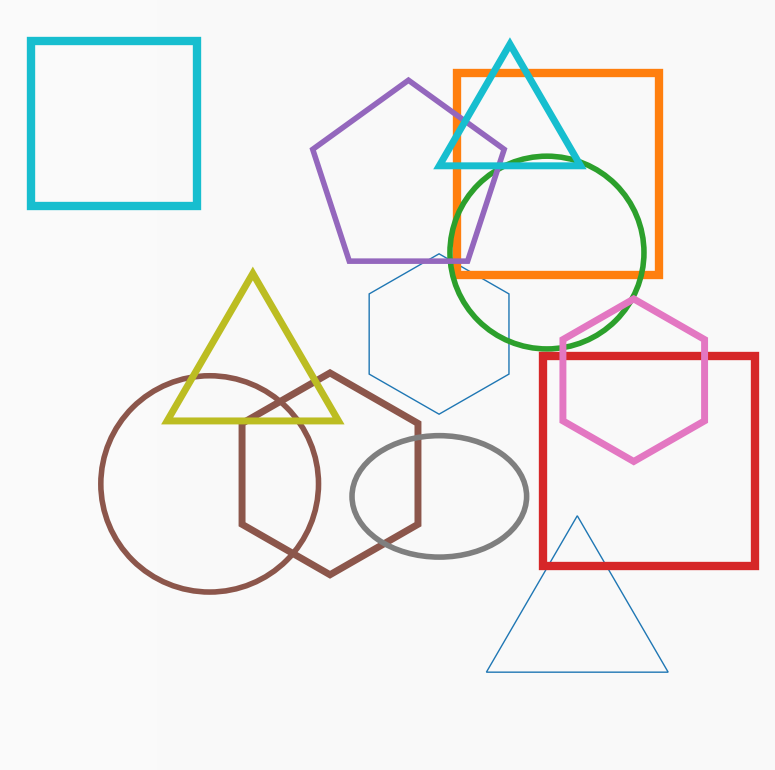[{"shape": "triangle", "thickness": 0.5, "radius": 0.68, "center": [0.745, 0.195]}, {"shape": "hexagon", "thickness": 0.5, "radius": 0.52, "center": [0.567, 0.566]}, {"shape": "square", "thickness": 3, "radius": 0.65, "center": [0.72, 0.774]}, {"shape": "circle", "thickness": 2, "radius": 0.63, "center": [0.706, 0.672]}, {"shape": "square", "thickness": 3, "radius": 0.68, "center": [0.838, 0.401]}, {"shape": "pentagon", "thickness": 2, "radius": 0.65, "center": [0.527, 0.766]}, {"shape": "circle", "thickness": 2, "radius": 0.7, "center": [0.271, 0.372]}, {"shape": "hexagon", "thickness": 2.5, "radius": 0.66, "center": [0.426, 0.385]}, {"shape": "hexagon", "thickness": 2.5, "radius": 0.53, "center": [0.818, 0.506]}, {"shape": "oval", "thickness": 2, "radius": 0.56, "center": [0.567, 0.355]}, {"shape": "triangle", "thickness": 2.5, "radius": 0.64, "center": [0.326, 0.517]}, {"shape": "triangle", "thickness": 2.5, "radius": 0.53, "center": [0.658, 0.837]}, {"shape": "square", "thickness": 3, "radius": 0.54, "center": [0.147, 0.84]}]